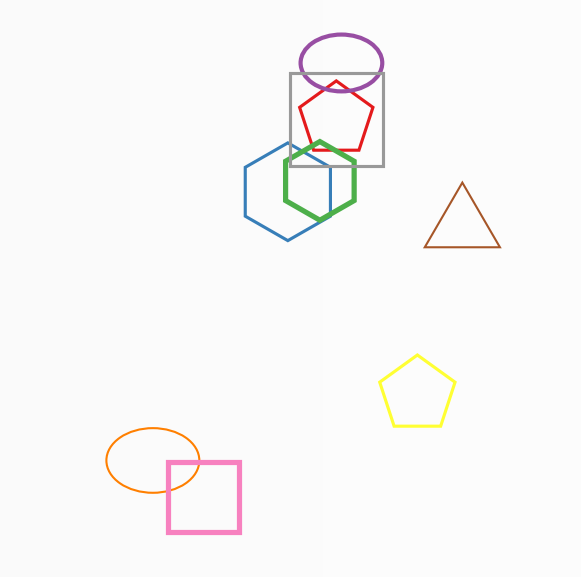[{"shape": "pentagon", "thickness": 1.5, "radius": 0.33, "center": [0.579, 0.793]}, {"shape": "hexagon", "thickness": 1.5, "radius": 0.42, "center": [0.495, 0.667]}, {"shape": "hexagon", "thickness": 2.5, "radius": 0.34, "center": [0.55, 0.686]}, {"shape": "oval", "thickness": 2, "radius": 0.35, "center": [0.587, 0.89]}, {"shape": "oval", "thickness": 1, "radius": 0.4, "center": [0.263, 0.202]}, {"shape": "pentagon", "thickness": 1.5, "radius": 0.34, "center": [0.718, 0.316]}, {"shape": "triangle", "thickness": 1, "radius": 0.37, "center": [0.795, 0.608]}, {"shape": "square", "thickness": 2.5, "radius": 0.31, "center": [0.35, 0.138]}, {"shape": "square", "thickness": 1.5, "radius": 0.4, "center": [0.579, 0.792]}]